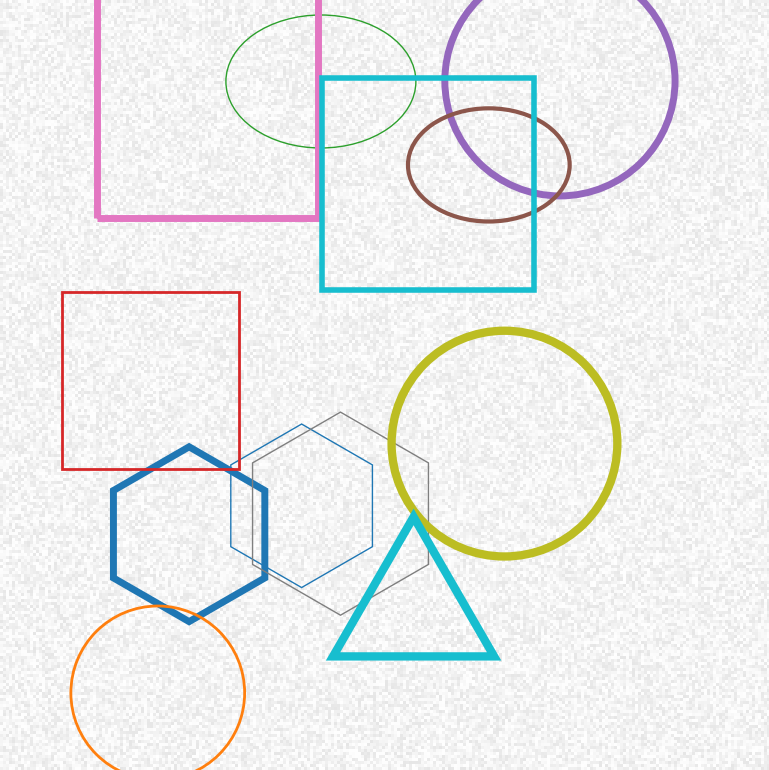[{"shape": "hexagon", "thickness": 0.5, "radius": 0.53, "center": [0.392, 0.343]}, {"shape": "hexagon", "thickness": 2.5, "radius": 0.57, "center": [0.246, 0.306]}, {"shape": "circle", "thickness": 1, "radius": 0.56, "center": [0.205, 0.1]}, {"shape": "oval", "thickness": 0.5, "radius": 0.62, "center": [0.417, 0.894]}, {"shape": "square", "thickness": 1, "radius": 0.58, "center": [0.196, 0.506]}, {"shape": "circle", "thickness": 2.5, "radius": 0.75, "center": [0.727, 0.895]}, {"shape": "oval", "thickness": 1.5, "radius": 0.53, "center": [0.635, 0.786]}, {"shape": "square", "thickness": 2.5, "radius": 0.72, "center": [0.27, 0.86]}, {"shape": "hexagon", "thickness": 0.5, "radius": 0.66, "center": [0.442, 0.333]}, {"shape": "circle", "thickness": 3, "radius": 0.73, "center": [0.655, 0.424]}, {"shape": "square", "thickness": 2, "radius": 0.69, "center": [0.556, 0.761]}, {"shape": "triangle", "thickness": 3, "radius": 0.6, "center": [0.537, 0.208]}]